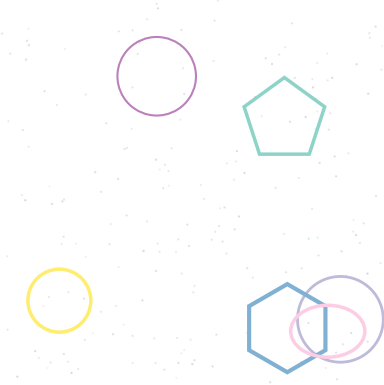[{"shape": "pentagon", "thickness": 2.5, "radius": 0.55, "center": [0.739, 0.689]}, {"shape": "circle", "thickness": 2, "radius": 0.56, "center": [0.884, 0.171]}, {"shape": "hexagon", "thickness": 3, "radius": 0.57, "center": [0.746, 0.148]}, {"shape": "oval", "thickness": 2.5, "radius": 0.48, "center": [0.851, 0.14]}, {"shape": "circle", "thickness": 1.5, "radius": 0.51, "center": [0.407, 0.802]}, {"shape": "circle", "thickness": 2.5, "radius": 0.41, "center": [0.154, 0.219]}]